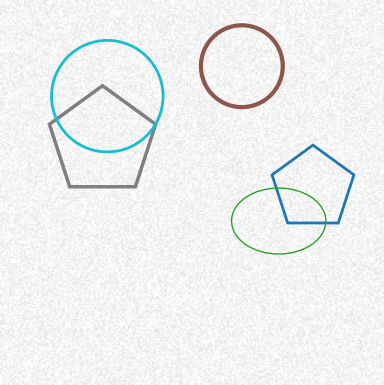[{"shape": "pentagon", "thickness": 2, "radius": 0.56, "center": [0.813, 0.511]}, {"shape": "oval", "thickness": 1, "radius": 0.61, "center": [0.724, 0.426]}, {"shape": "circle", "thickness": 3, "radius": 0.53, "center": [0.628, 0.828]}, {"shape": "pentagon", "thickness": 2.5, "radius": 0.73, "center": [0.266, 0.632]}, {"shape": "circle", "thickness": 2, "radius": 0.72, "center": [0.279, 0.75]}]